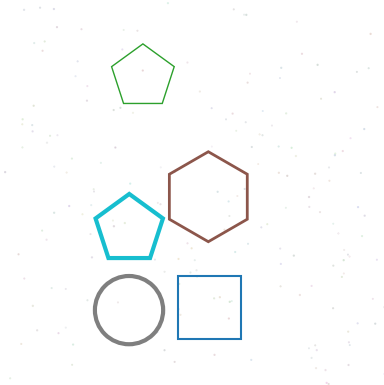[{"shape": "square", "thickness": 1.5, "radius": 0.41, "center": [0.543, 0.202]}, {"shape": "pentagon", "thickness": 1, "radius": 0.43, "center": [0.371, 0.8]}, {"shape": "hexagon", "thickness": 2, "radius": 0.58, "center": [0.541, 0.489]}, {"shape": "circle", "thickness": 3, "radius": 0.44, "center": [0.335, 0.194]}, {"shape": "pentagon", "thickness": 3, "radius": 0.46, "center": [0.336, 0.404]}]